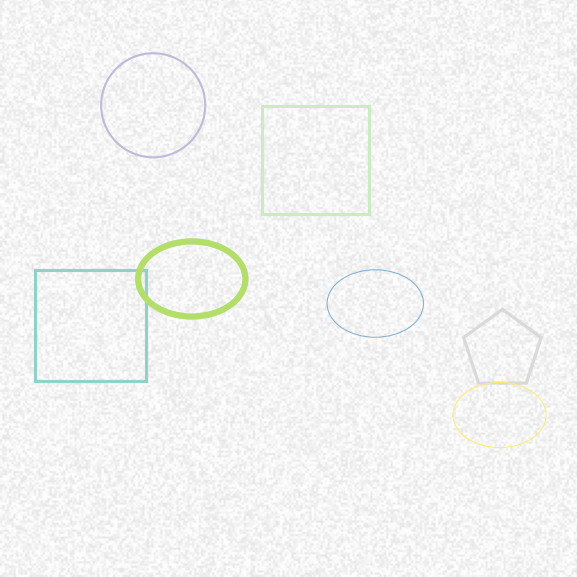[{"shape": "square", "thickness": 1.5, "radius": 0.48, "center": [0.156, 0.435]}, {"shape": "circle", "thickness": 1, "radius": 0.45, "center": [0.265, 0.817]}, {"shape": "oval", "thickness": 0.5, "radius": 0.42, "center": [0.65, 0.474]}, {"shape": "oval", "thickness": 3, "radius": 0.46, "center": [0.332, 0.516]}, {"shape": "pentagon", "thickness": 1.5, "radius": 0.35, "center": [0.87, 0.393]}, {"shape": "square", "thickness": 1.5, "radius": 0.46, "center": [0.546, 0.722]}, {"shape": "oval", "thickness": 0.5, "radius": 0.4, "center": [0.865, 0.28]}]